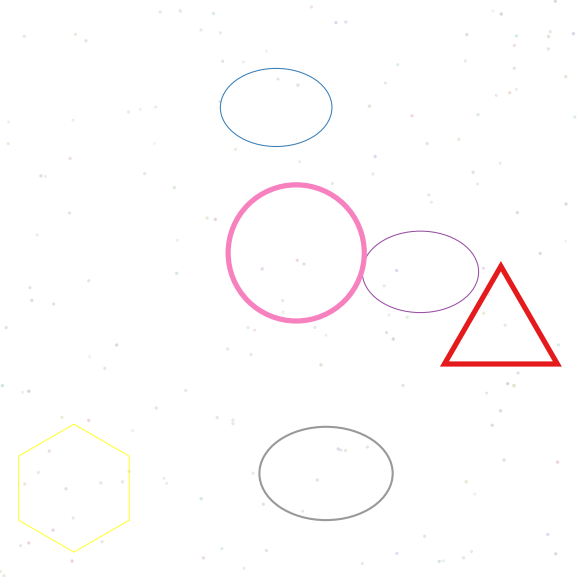[{"shape": "triangle", "thickness": 2.5, "radius": 0.56, "center": [0.867, 0.425]}, {"shape": "oval", "thickness": 0.5, "radius": 0.48, "center": [0.478, 0.813]}, {"shape": "oval", "thickness": 0.5, "radius": 0.5, "center": [0.728, 0.528]}, {"shape": "hexagon", "thickness": 0.5, "radius": 0.55, "center": [0.128, 0.154]}, {"shape": "circle", "thickness": 2.5, "radius": 0.59, "center": [0.513, 0.561]}, {"shape": "oval", "thickness": 1, "radius": 0.58, "center": [0.565, 0.179]}]